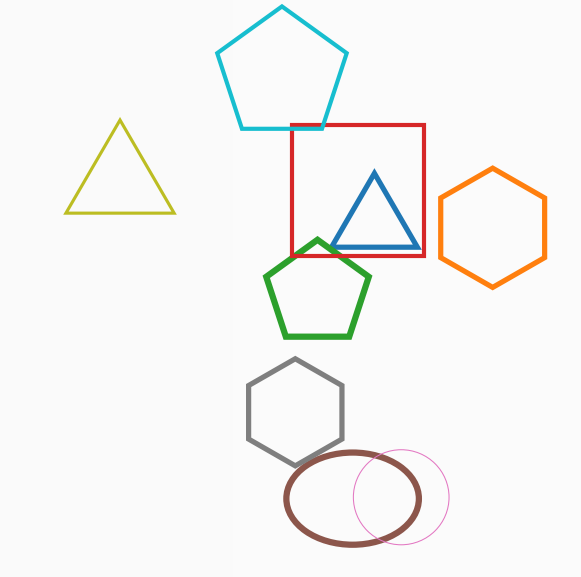[{"shape": "triangle", "thickness": 2.5, "radius": 0.43, "center": [0.644, 0.614]}, {"shape": "hexagon", "thickness": 2.5, "radius": 0.52, "center": [0.848, 0.605]}, {"shape": "pentagon", "thickness": 3, "radius": 0.46, "center": [0.546, 0.491]}, {"shape": "square", "thickness": 2, "radius": 0.57, "center": [0.616, 0.669]}, {"shape": "oval", "thickness": 3, "radius": 0.57, "center": [0.607, 0.136]}, {"shape": "circle", "thickness": 0.5, "radius": 0.41, "center": [0.69, 0.138]}, {"shape": "hexagon", "thickness": 2.5, "radius": 0.46, "center": [0.508, 0.285]}, {"shape": "triangle", "thickness": 1.5, "radius": 0.54, "center": [0.206, 0.684]}, {"shape": "pentagon", "thickness": 2, "radius": 0.59, "center": [0.485, 0.871]}]